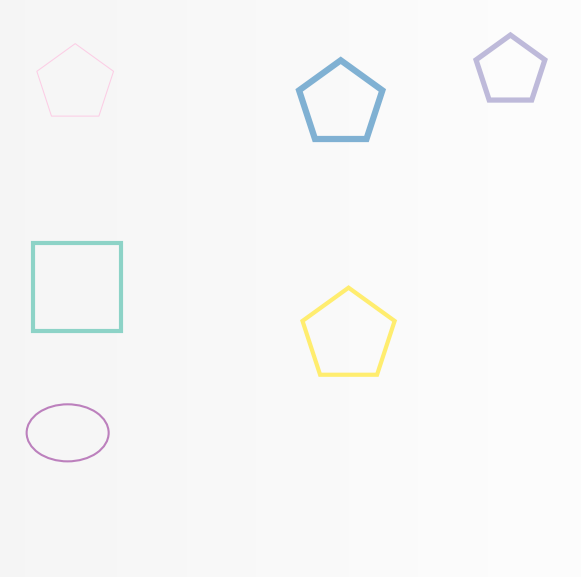[{"shape": "square", "thickness": 2, "radius": 0.38, "center": [0.132, 0.502]}, {"shape": "pentagon", "thickness": 2.5, "radius": 0.31, "center": [0.878, 0.876]}, {"shape": "pentagon", "thickness": 3, "radius": 0.38, "center": [0.586, 0.819]}, {"shape": "pentagon", "thickness": 0.5, "radius": 0.35, "center": [0.129, 0.854]}, {"shape": "oval", "thickness": 1, "radius": 0.35, "center": [0.116, 0.25]}, {"shape": "pentagon", "thickness": 2, "radius": 0.42, "center": [0.6, 0.418]}]